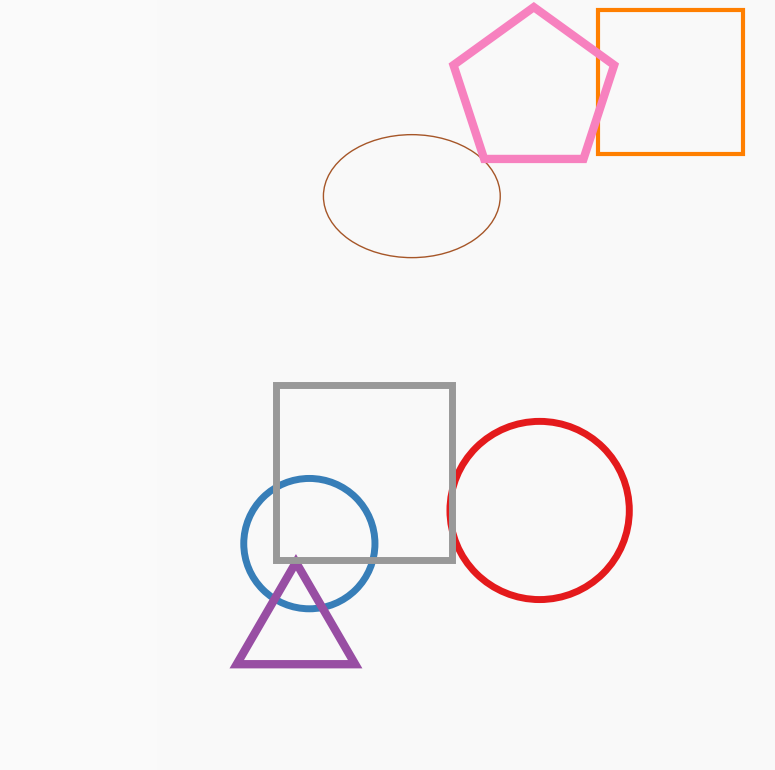[{"shape": "circle", "thickness": 2.5, "radius": 0.58, "center": [0.696, 0.337]}, {"shape": "circle", "thickness": 2.5, "radius": 0.42, "center": [0.399, 0.294]}, {"shape": "triangle", "thickness": 3, "radius": 0.44, "center": [0.382, 0.181]}, {"shape": "square", "thickness": 1.5, "radius": 0.47, "center": [0.865, 0.893]}, {"shape": "oval", "thickness": 0.5, "radius": 0.57, "center": [0.531, 0.745]}, {"shape": "pentagon", "thickness": 3, "radius": 0.55, "center": [0.689, 0.882]}, {"shape": "square", "thickness": 2.5, "radius": 0.57, "center": [0.47, 0.387]}]